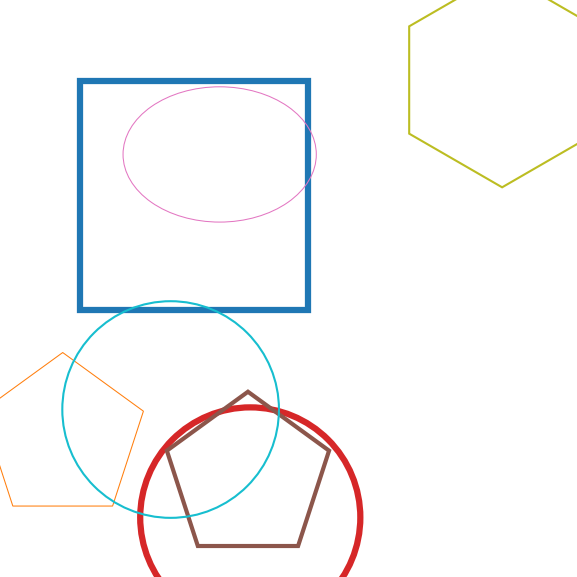[{"shape": "square", "thickness": 3, "radius": 0.99, "center": [0.336, 0.66]}, {"shape": "pentagon", "thickness": 0.5, "radius": 0.73, "center": [0.109, 0.242]}, {"shape": "circle", "thickness": 3, "radius": 0.95, "center": [0.433, 0.103]}, {"shape": "pentagon", "thickness": 2, "radius": 0.74, "center": [0.429, 0.173]}, {"shape": "oval", "thickness": 0.5, "radius": 0.84, "center": [0.38, 0.732]}, {"shape": "hexagon", "thickness": 1, "radius": 0.93, "center": [0.869, 0.861]}, {"shape": "circle", "thickness": 1, "radius": 0.94, "center": [0.295, 0.29]}]